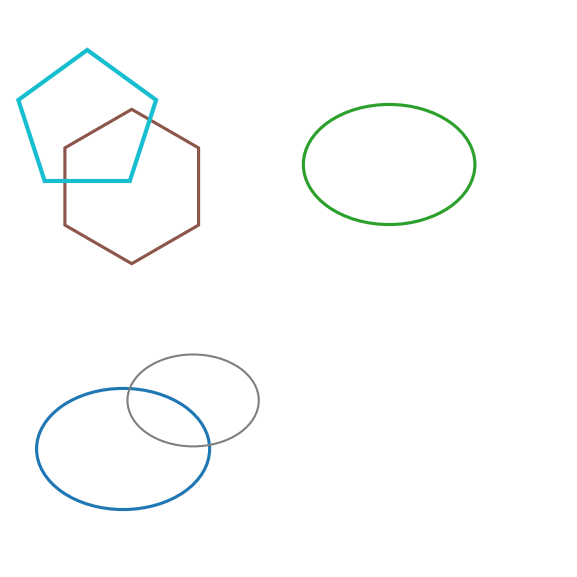[{"shape": "oval", "thickness": 1.5, "radius": 0.75, "center": [0.213, 0.222]}, {"shape": "oval", "thickness": 1.5, "radius": 0.74, "center": [0.674, 0.714]}, {"shape": "hexagon", "thickness": 1.5, "radius": 0.67, "center": [0.228, 0.676]}, {"shape": "oval", "thickness": 1, "radius": 0.57, "center": [0.334, 0.306]}, {"shape": "pentagon", "thickness": 2, "radius": 0.63, "center": [0.151, 0.787]}]